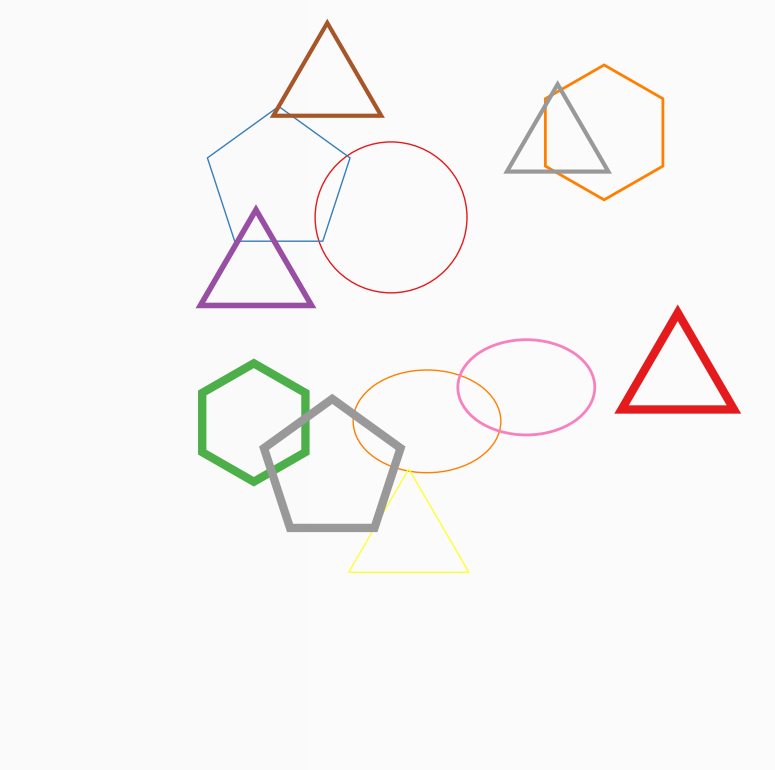[{"shape": "triangle", "thickness": 3, "radius": 0.42, "center": [0.875, 0.51]}, {"shape": "circle", "thickness": 0.5, "radius": 0.49, "center": [0.505, 0.718]}, {"shape": "pentagon", "thickness": 0.5, "radius": 0.48, "center": [0.36, 0.765]}, {"shape": "hexagon", "thickness": 3, "radius": 0.38, "center": [0.328, 0.451]}, {"shape": "triangle", "thickness": 2, "radius": 0.41, "center": [0.33, 0.645]}, {"shape": "hexagon", "thickness": 1, "radius": 0.44, "center": [0.78, 0.828]}, {"shape": "oval", "thickness": 0.5, "radius": 0.48, "center": [0.551, 0.453]}, {"shape": "triangle", "thickness": 0.5, "radius": 0.45, "center": [0.527, 0.302]}, {"shape": "triangle", "thickness": 1.5, "radius": 0.4, "center": [0.422, 0.89]}, {"shape": "oval", "thickness": 1, "radius": 0.44, "center": [0.679, 0.497]}, {"shape": "pentagon", "thickness": 3, "radius": 0.46, "center": [0.429, 0.389]}, {"shape": "triangle", "thickness": 1.5, "radius": 0.38, "center": [0.72, 0.815]}]